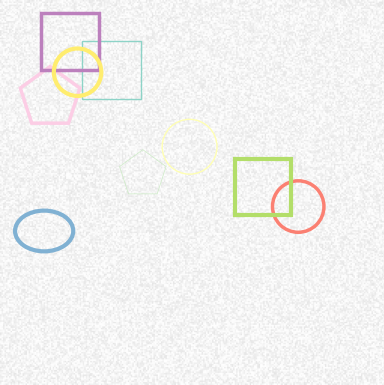[{"shape": "square", "thickness": 1, "radius": 0.38, "center": [0.29, 0.819]}, {"shape": "circle", "thickness": 1, "radius": 0.36, "center": [0.492, 0.619]}, {"shape": "circle", "thickness": 2.5, "radius": 0.33, "center": [0.775, 0.464]}, {"shape": "oval", "thickness": 3, "radius": 0.38, "center": [0.115, 0.4]}, {"shape": "square", "thickness": 3, "radius": 0.36, "center": [0.684, 0.514]}, {"shape": "pentagon", "thickness": 2.5, "radius": 0.41, "center": [0.13, 0.746]}, {"shape": "square", "thickness": 2.5, "radius": 0.38, "center": [0.182, 0.892]}, {"shape": "pentagon", "thickness": 0.5, "radius": 0.32, "center": [0.371, 0.548]}, {"shape": "circle", "thickness": 3, "radius": 0.31, "center": [0.201, 0.812]}]